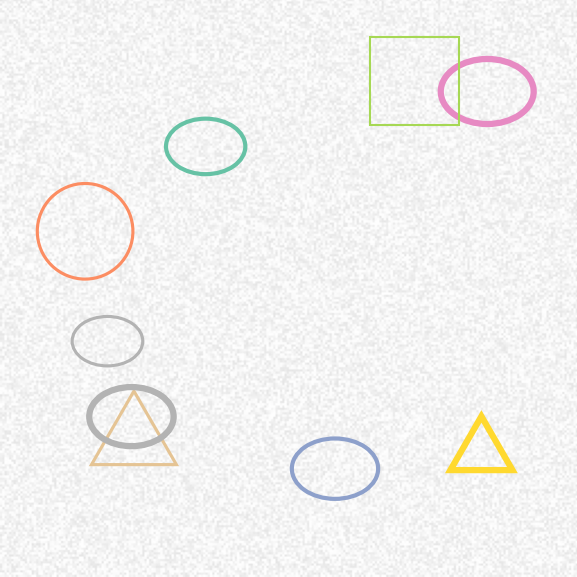[{"shape": "oval", "thickness": 2, "radius": 0.34, "center": [0.356, 0.746]}, {"shape": "circle", "thickness": 1.5, "radius": 0.41, "center": [0.147, 0.599]}, {"shape": "oval", "thickness": 2, "radius": 0.37, "center": [0.58, 0.188]}, {"shape": "oval", "thickness": 3, "radius": 0.4, "center": [0.844, 0.841]}, {"shape": "square", "thickness": 1, "radius": 0.38, "center": [0.718, 0.859]}, {"shape": "triangle", "thickness": 3, "radius": 0.31, "center": [0.834, 0.216]}, {"shape": "triangle", "thickness": 1.5, "radius": 0.42, "center": [0.232, 0.237]}, {"shape": "oval", "thickness": 1.5, "radius": 0.31, "center": [0.186, 0.408]}, {"shape": "oval", "thickness": 3, "radius": 0.37, "center": [0.228, 0.278]}]